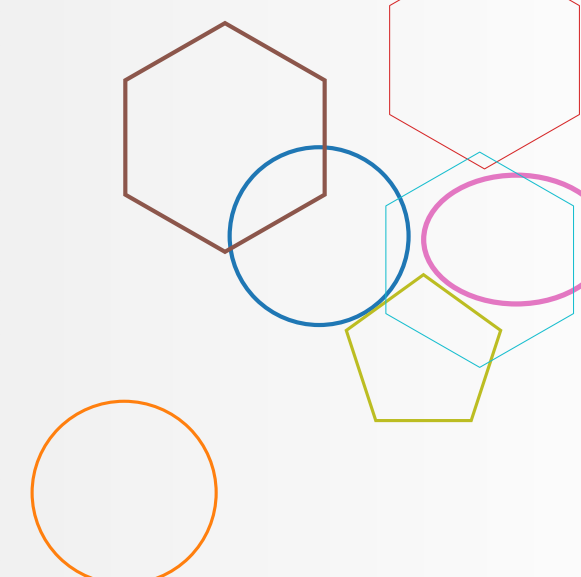[{"shape": "circle", "thickness": 2, "radius": 0.77, "center": [0.549, 0.59]}, {"shape": "circle", "thickness": 1.5, "radius": 0.79, "center": [0.214, 0.146]}, {"shape": "hexagon", "thickness": 0.5, "radius": 0.94, "center": [0.834, 0.895]}, {"shape": "hexagon", "thickness": 2, "radius": 0.99, "center": [0.387, 0.761]}, {"shape": "oval", "thickness": 2.5, "radius": 0.8, "center": [0.888, 0.584]}, {"shape": "pentagon", "thickness": 1.5, "radius": 0.7, "center": [0.729, 0.384]}, {"shape": "hexagon", "thickness": 0.5, "radius": 0.93, "center": [0.825, 0.549]}]